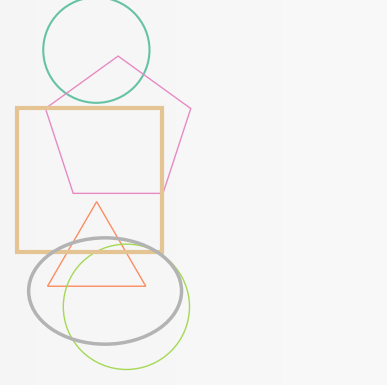[{"shape": "circle", "thickness": 1.5, "radius": 0.69, "center": [0.249, 0.87]}, {"shape": "triangle", "thickness": 1, "radius": 0.73, "center": [0.249, 0.33]}, {"shape": "pentagon", "thickness": 1, "radius": 0.99, "center": [0.305, 0.657]}, {"shape": "circle", "thickness": 1, "radius": 0.81, "center": [0.326, 0.203]}, {"shape": "square", "thickness": 3, "radius": 0.94, "center": [0.23, 0.532]}, {"shape": "oval", "thickness": 2.5, "radius": 0.99, "center": [0.271, 0.244]}]